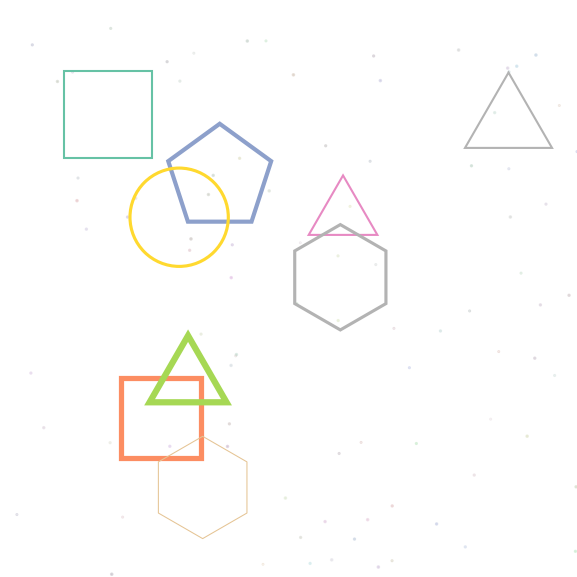[{"shape": "square", "thickness": 1, "radius": 0.38, "center": [0.187, 0.801]}, {"shape": "square", "thickness": 2.5, "radius": 0.35, "center": [0.279, 0.276]}, {"shape": "pentagon", "thickness": 2, "radius": 0.47, "center": [0.38, 0.691]}, {"shape": "triangle", "thickness": 1, "radius": 0.34, "center": [0.594, 0.627]}, {"shape": "triangle", "thickness": 3, "radius": 0.38, "center": [0.326, 0.341]}, {"shape": "circle", "thickness": 1.5, "radius": 0.43, "center": [0.31, 0.623]}, {"shape": "hexagon", "thickness": 0.5, "radius": 0.44, "center": [0.351, 0.155]}, {"shape": "hexagon", "thickness": 1.5, "radius": 0.46, "center": [0.589, 0.519]}, {"shape": "triangle", "thickness": 1, "radius": 0.44, "center": [0.881, 0.787]}]